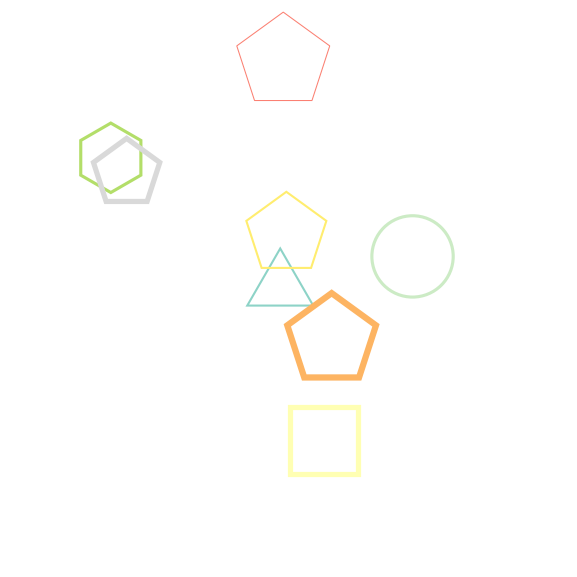[{"shape": "triangle", "thickness": 1, "radius": 0.33, "center": [0.485, 0.503]}, {"shape": "square", "thickness": 2.5, "radius": 0.29, "center": [0.56, 0.236]}, {"shape": "pentagon", "thickness": 0.5, "radius": 0.42, "center": [0.49, 0.894]}, {"shape": "pentagon", "thickness": 3, "radius": 0.4, "center": [0.574, 0.411]}, {"shape": "hexagon", "thickness": 1.5, "radius": 0.3, "center": [0.192, 0.726]}, {"shape": "pentagon", "thickness": 2.5, "radius": 0.3, "center": [0.219, 0.699]}, {"shape": "circle", "thickness": 1.5, "radius": 0.35, "center": [0.714, 0.555]}, {"shape": "pentagon", "thickness": 1, "radius": 0.36, "center": [0.496, 0.594]}]